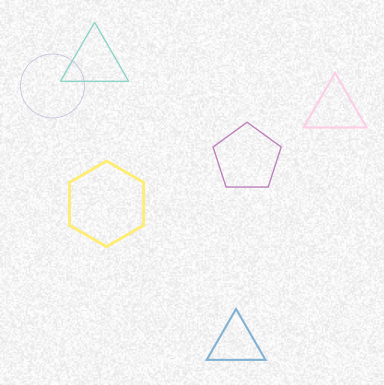[{"shape": "triangle", "thickness": 1, "radius": 0.51, "center": [0.246, 0.84]}, {"shape": "circle", "thickness": 0.5, "radius": 0.42, "center": [0.136, 0.777]}, {"shape": "triangle", "thickness": 1.5, "radius": 0.44, "center": [0.613, 0.109]}, {"shape": "triangle", "thickness": 1.5, "radius": 0.47, "center": [0.87, 0.716]}, {"shape": "pentagon", "thickness": 1, "radius": 0.47, "center": [0.642, 0.589]}, {"shape": "hexagon", "thickness": 2, "radius": 0.56, "center": [0.277, 0.471]}]